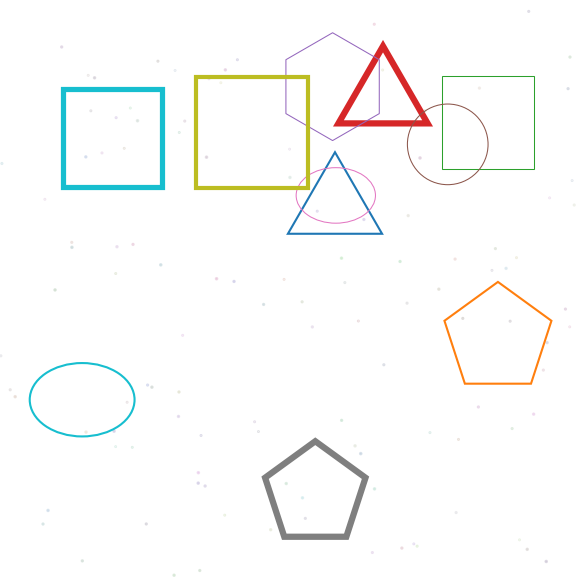[{"shape": "triangle", "thickness": 1, "radius": 0.47, "center": [0.58, 0.641]}, {"shape": "pentagon", "thickness": 1, "radius": 0.49, "center": [0.862, 0.414]}, {"shape": "square", "thickness": 0.5, "radius": 0.4, "center": [0.845, 0.787]}, {"shape": "triangle", "thickness": 3, "radius": 0.45, "center": [0.663, 0.83]}, {"shape": "hexagon", "thickness": 0.5, "radius": 0.47, "center": [0.576, 0.849]}, {"shape": "circle", "thickness": 0.5, "radius": 0.35, "center": [0.775, 0.749]}, {"shape": "oval", "thickness": 0.5, "radius": 0.34, "center": [0.581, 0.661]}, {"shape": "pentagon", "thickness": 3, "radius": 0.46, "center": [0.546, 0.144]}, {"shape": "square", "thickness": 2, "radius": 0.48, "center": [0.437, 0.769]}, {"shape": "square", "thickness": 2.5, "radius": 0.43, "center": [0.195, 0.76]}, {"shape": "oval", "thickness": 1, "radius": 0.45, "center": [0.142, 0.307]}]